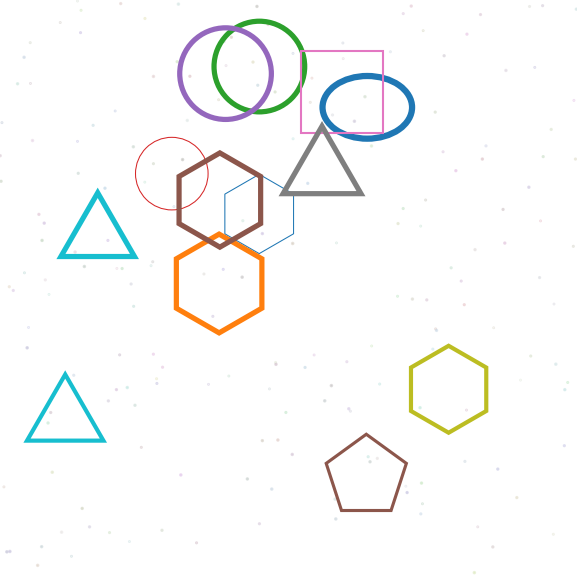[{"shape": "hexagon", "thickness": 0.5, "radius": 0.34, "center": [0.449, 0.629]}, {"shape": "oval", "thickness": 3, "radius": 0.39, "center": [0.636, 0.813]}, {"shape": "hexagon", "thickness": 2.5, "radius": 0.43, "center": [0.379, 0.508]}, {"shape": "circle", "thickness": 2.5, "radius": 0.39, "center": [0.449, 0.884]}, {"shape": "circle", "thickness": 0.5, "radius": 0.31, "center": [0.297, 0.698]}, {"shape": "circle", "thickness": 2.5, "radius": 0.4, "center": [0.391, 0.872]}, {"shape": "hexagon", "thickness": 2.5, "radius": 0.41, "center": [0.381, 0.653]}, {"shape": "pentagon", "thickness": 1.5, "radius": 0.36, "center": [0.634, 0.174]}, {"shape": "square", "thickness": 1, "radius": 0.36, "center": [0.592, 0.841]}, {"shape": "triangle", "thickness": 2.5, "radius": 0.39, "center": [0.558, 0.703]}, {"shape": "hexagon", "thickness": 2, "radius": 0.38, "center": [0.777, 0.325]}, {"shape": "triangle", "thickness": 2.5, "radius": 0.37, "center": [0.169, 0.592]}, {"shape": "triangle", "thickness": 2, "radius": 0.38, "center": [0.113, 0.274]}]